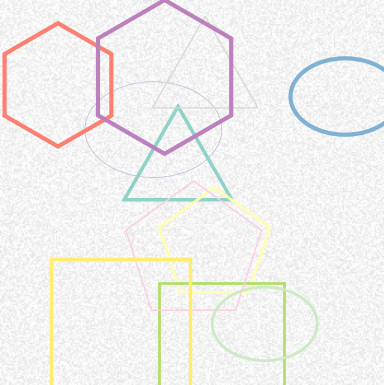[{"shape": "triangle", "thickness": 2.5, "radius": 0.81, "center": [0.462, 0.562]}, {"shape": "pentagon", "thickness": 2, "radius": 0.75, "center": [0.557, 0.362]}, {"shape": "oval", "thickness": 0.5, "radius": 0.89, "center": [0.398, 0.663]}, {"shape": "hexagon", "thickness": 3, "radius": 0.8, "center": [0.151, 0.78]}, {"shape": "oval", "thickness": 3, "radius": 0.71, "center": [0.896, 0.749]}, {"shape": "square", "thickness": 2, "radius": 0.81, "center": [0.575, 0.105]}, {"shape": "pentagon", "thickness": 1, "radius": 0.93, "center": [0.503, 0.344]}, {"shape": "triangle", "thickness": 1, "radius": 0.79, "center": [0.533, 0.799]}, {"shape": "hexagon", "thickness": 3, "radius": 1.0, "center": [0.428, 0.8]}, {"shape": "oval", "thickness": 2, "radius": 0.68, "center": [0.688, 0.159]}, {"shape": "square", "thickness": 2.5, "radius": 0.9, "center": [0.313, 0.145]}]